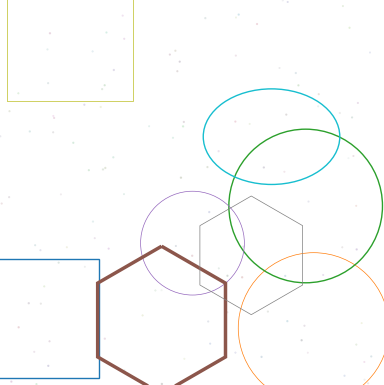[{"shape": "square", "thickness": 1, "radius": 0.78, "center": [0.102, 0.173]}, {"shape": "circle", "thickness": 0.5, "radius": 0.98, "center": [0.815, 0.148]}, {"shape": "circle", "thickness": 1, "radius": 1.0, "center": [0.794, 0.465]}, {"shape": "circle", "thickness": 0.5, "radius": 0.67, "center": [0.5, 0.368]}, {"shape": "hexagon", "thickness": 2.5, "radius": 0.96, "center": [0.42, 0.169]}, {"shape": "hexagon", "thickness": 0.5, "radius": 0.77, "center": [0.653, 0.337]}, {"shape": "square", "thickness": 0.5, "radius": 0.81, "center": [0.181, 0.9]}, {"shape": "oval", "thickness": 1, "radius": 0.89, "center": [0.705, 0.645]}]